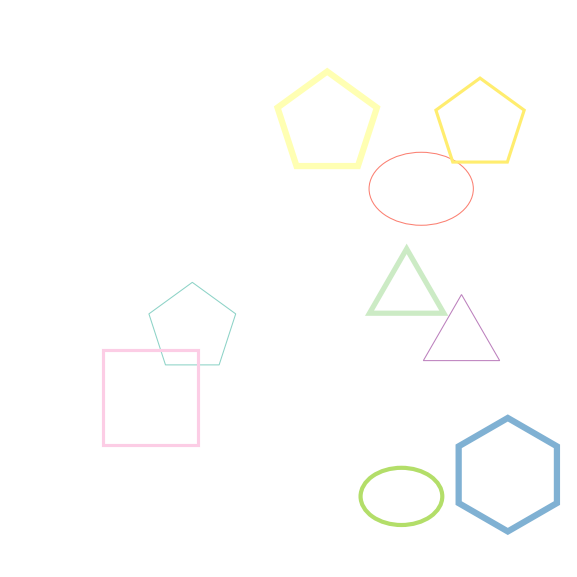[{"shape": "pentagon", "thickness": 0.5, "radius": 0.4, "center": [0.333, 0.431]}, {"shape": "pentagon", "thickness": 3, "radius": 0.45, "center": [0.567, 0.785]}, {"shape": "oval", "thickness": 0.5, "radius": 0.45, "center": [0.729, 0.672]}, {"shape": "hexagon", "thickness": 3, "radius": 0.49, "center": [0.879, 0.177]}, {"shape": "oval", "thickness": 2, "radius": 0.35, "center": [0.695, 0.14]}, {"shape": "square", "thickness": 1.5, "radius": 0.41, "center": [0.261, 0.31]}, {"shape": "triangle", "thickness": 0.5, "radius": 0.38, "center": [0.799, 0.413]}, {"shape": "triangle", "thickness": 2.5, "radius": 0.37, "center": [0.704, 0.494]}, {"shape": "pentagon", "thickness": 1.5, "radius": 0.4, "center": [0.831, 0.784]}]